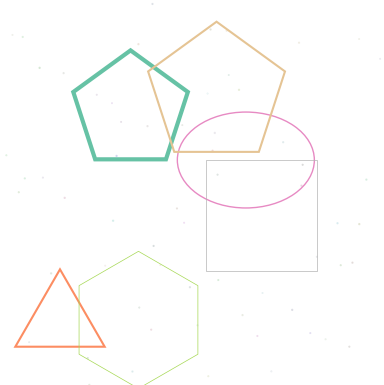[{"shape": "pentagon", "thickness": 3, "radius": 0.78, "center": [0.339, 0.713]}, {"shape": "triangle", "thickness": 1.5, "radius": 0.67, "center": [0.156, 0.166]}, {"shape": "oval", "thickness": 1, "radius": 0.89, "center": [0.639, 0.584]}, {"shape": "hexagon", "thickness": 0.5, "radius": 0.89, "center": [0.36, 0.169]}, {"shape": "pentagon", "thickness": 1.5, "radius": 0.93, "center": [0.562, 0.757]}, {"shape": "square", "thickness": 0.5, "radius": 0.72, "center": [0.68, 0.441]}]